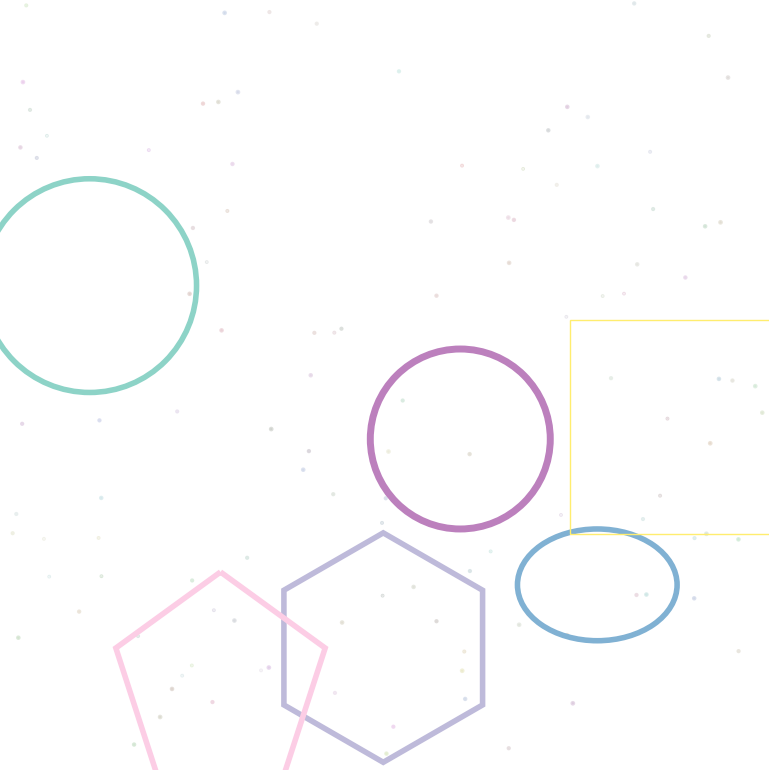[{"shape": "circle", "thickness": 2, "radius": 0.69, "center": [0.116, 0.629]}, {"shape": "hexagon", "thickness": 2, "radius": 0.74, "center": [0.498, 0.159]}, {"shape": "oval", "thickness": 2, "radius": 0.52, "center": [0.776, 0.24]}, {"shape": "pentagon", "thickness": 2, "radius": 0.71, "center": [0.286, 0.114]}, {"shape": "circle", "thickness": 2.5, "radius": 0.58, "center": [0.598, 0.43]}, {"shape": "square", "thickness": 0.5, "radius": 0.69, "center": [0.879, 0.445]}]